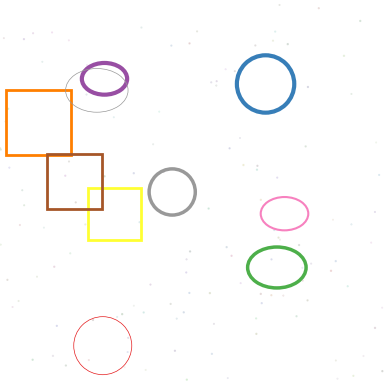[{"shape": "circle", "thickness": 0.5, "radius": 0.38, "center": [0.267, 0.102]}, {"shape": "circle", "thickness": 3, "radius": 0.37, "center": [0.69, 0.782]}, {"shape": "oval", "thickness": 2.5, "radius": 0.38, "center": [0.719, 0.305]}, {"shape": "oval", "thickness": 3, "radius": 0.29, "center": [0.271, 0.795]}, {"shape": "square", "thickness": 2, "radius": 0.42, "center": [0.1, 0.681]}, {"shape": "square", "thickness": 2, "radius": 0.34, "center": [0.297, 0.444]}, {"shape": "square", "thickness": 2, "radius": 0.35, "center": [0.194, 0.529]}, {"shape": "oval", "thickness": 1.5, "radius": 0.31, "center": [0.739, 0.445]}, {"shape": "circle", "thickness": 2.5, "radius": 0.3, "center": [0.447, 0.501]}, {"shape": "oval", "thickness": 0.5, "radius": 0.41, "center": [0.252, 0.765]}]